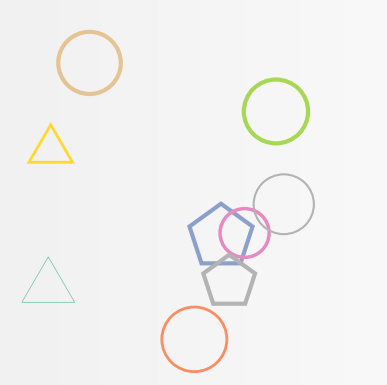[{"shape": "triangle", "thickness": 0.5, "radius": 0.39, "center": [0.125, 0.254]}, {"shape": "circle", "thickness": 2, "radius": 0.42, "center": [0.502, 0.119]}, {"shape": "pentagon", "thickness": 3, "radius": 0.43, "center": [0.57, 0.385]}, {"shape": "circle", "thickness": 2.5, "radius": 0.32, "center": [0.631, 0.395]}, {"shape": "circle", "thickness": 3, "radius": 0.41, "center": [0.712, 0.711]}, {"shape": "triangle", "thickness": 2, "radius": 0.32, "center": [0.131, 0.611]}, {"shape": "circle", "thickness": 3, "radius": 0.4, "center": [0.231, 0.837]}, {"shape": "circle", "thickness": 1.5, "radius": 0.39, "center": [0.732, 0.469]}, {"shape": "pentagon", "thickness": 3, "radius": 0.35, "center": [0.591, 0.268]}]